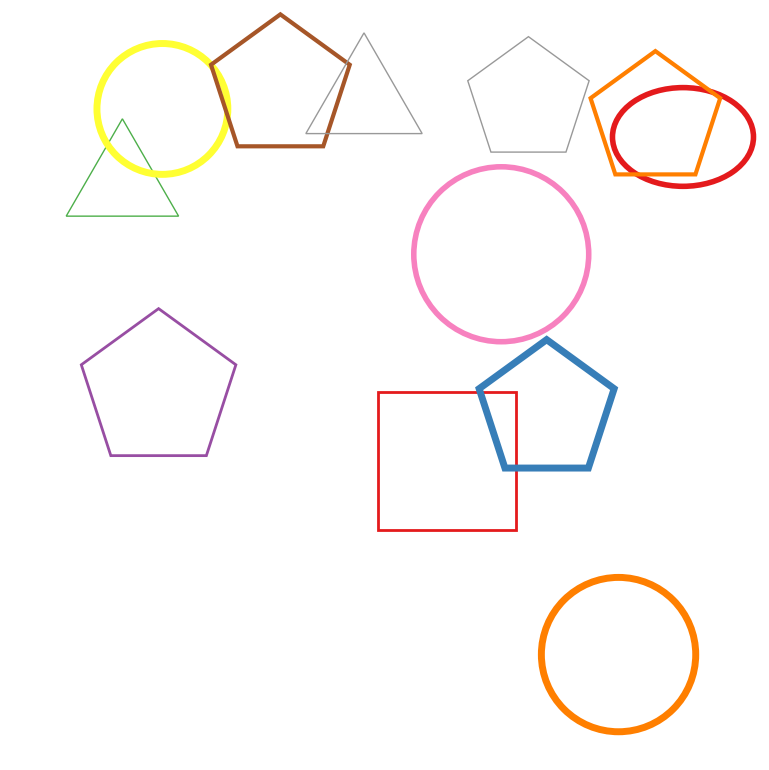[{"shape": "square", "thickness": 1, "radius": 0.45, "center": [0.58, 0.402]}, {"shape": "oval", "thickness": 2, "radius": 0.46, "center": [0.887, 0.822]}, {"shape": "pentagon", "thickness": 2.5, "radius": 0.46, "center": [0.71, 0.467]}, {"shape": "triangle", "thickness": 0.5, "radius": 0.42, "center": [0.159, 0.761]}, {"shape": "pentagon", "thickness": 1, "radius": 0.53, "center": [0.206, 0.494]}, {"shape": "pentagon", "thickness": 1.5, "radius": 0.44, "center": [0.851, 0.845]}, {"shape": "circle", "thickness": 2.5, "radius": 0.5, "center": [0.803, 0.15]}, {"shape": "circle", "thickness": 2.5, "radius": 0.42, "center": [0.211, 0.859]}, {"shape": "pentagon", "thickness": 1.5, "radius": 0.47, "center": [0.364, 0.887]}, {"shape": "circle", "thickness": 2, "radius": 0.57, "center": [0.651, 0.67]}, {"shape": "triangle", "thickness": 0.5, "radius": 0.44, "center": [0.473, 0.87]}, {"shape": "pentagon", "thickness": 0.5, "radius": 0.41, "center": [0.686, 0.87]}]